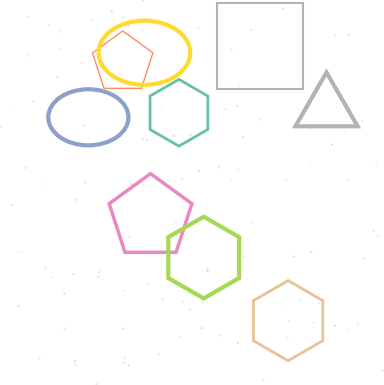[{"shape": "hexagon", "thickness": 2, "radius": 0.43, "center": [0.465, 0.707]}, {"shape": "pentagon", "thickness": 1, "radius": 0.41, "center": [0.319, 0.837]}, {"shape": "oval", "thickness": 3, "radius": 0.52, "center": [0.23, 0.695]}, {"shape": "pentagon", "thickness": 2.5, "radius": 0.56, "center": [0.391, 0.436]}, {"shape": "hexagon", "thickness": 3, "radius": 0.53, "center": [0.529, 0.331]}, {"shape": "oval", "thickness": 3, "radius": 0.6, "center": [0.375, 0.863]}, {"shape": "hexagon", "thickness": 2, "radius": 0.52, "center": [0.748, 0.167]}, {"shape": "square", "thickness": 1.5, "radius": 0.56, "center": [0.676, 0.881]}, {"shape": "triangle", "thickness": 3, "radius": 0.47, "center": [0.848, 0.719]}]